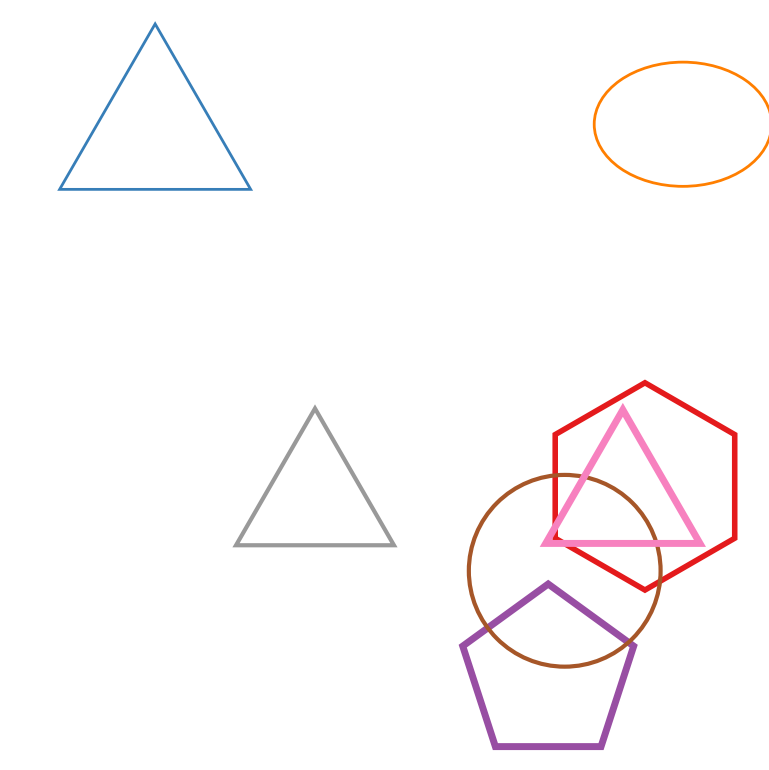[{"shape": "hexagon", "thickness": 2, "radius": 0.67, "center": [0.838, 0.368]}, {"shape": "triangle", "thickness": 1, "radius": 0.72, "center": [0.201, 0.826]}, {"shape": "pentagon", "thickness": 2.5, "radius": 0.58, "center": [0.712, 0.125]}, {"shape": "oval", "thickness": 1, "radius": 0.58, "center": [0.887, 0.839]}, {"shape": "circle", "thickness": 1.5, "radius": 0.62, "center": [0.733, 0.259]}, {"shape": "triangle", "thickness": 2.5, "radius": 0.58, "center": [0.809, 0.352]}, {"shape": "triangle", "thickness": 1.5, "radius": 0.59, "center": [0.409, 0.351]}]